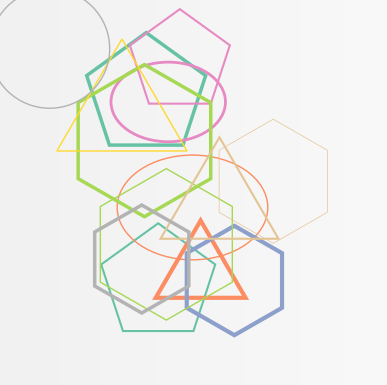[{"shape": "pentagon", "thickness": 2.5, "radius": 0.81, "center": [0.377, 0.754]}, {"shape": "pentagon", "thickness": 1.5, "radius": 0.77, "center": [0.408, 0.265]}, {"shape": "oval", "thickness": 1, "radius": 0.97, "center": [0.497, 0.461]}, {"shape": "triangle", "thickness": 3, "radius": 0.67, "center": [0.518, 0.293]}, {"shape": "hexagon", "thickness": 3, "radius": 0.71, "center": [0.605, 0.271]}, {"shape": "pentagon", "thickness": 1.5, "radius": 0.68, "center": [0.464, 0.841]}, {"shape": "oval", "thickness": 2, "radius": 0.74, "center": [0.434, 0.735]}, {"shape": "hexagon", "thickness": 1, "radius": 0.98, "center": [0.429, 0.365]}, {"shape": "hexagon", "thickness": 2.5, "radius": 0.99, "center": [0.373, 0.635]}, {"shape": "triangle", "thickness": 1, "radius": 0.97, "center": [0.315, 0.705]}, {"shape": "triangle", "thickness": 1.5, "radius": 0.88, "center": [0.566, 0.468]}, {"shape": "hexagon", "thickness": 0.5, "radius": 0.81, "center": [0.705, 0.529]}, {"shape": "hexagon", "thickness": 2.5, "radius": 0.7, "center": [0.366, 0.327]}, {"shape": "circle", "thickness": 1, "radius": 0.77, "center": [0.128, 0.874]}]